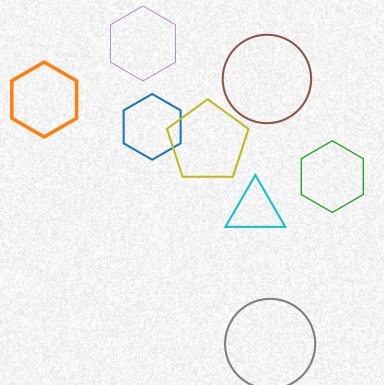[{"shape": "hexagon", "thickness": 1.5, "radius": 0.43, "center": [0.395, 0.671]}, {"shape": "hexagon", "thickness": 2.5, "radius": 0.49, "center": [0.115, 0.741]}, {"shape": "hexagon", "thickness": 1, "radius": 0.47, "center": [0.863, 0.541]}, {"shape": "hexagon", "thickness": 0.5, "radius": 0.49, "center": [0.372, 0.887]}, {"shape": "circle", "thickness": 1.5, "radius": 0.57, "center": [0.693, 0.795]}, {"shape": "circle", "thickness": 1.5, "radius": 0.59, "center": [0.702, 0.107]}, {"shape": "pentagon", "thickness": 1.5, "radius": 0.56, "center": [0.54, 0.631]}, {"shape": "triangle", "thickness": 1.5, "radius": 0.45, "center": [0.663, 0.456]}]